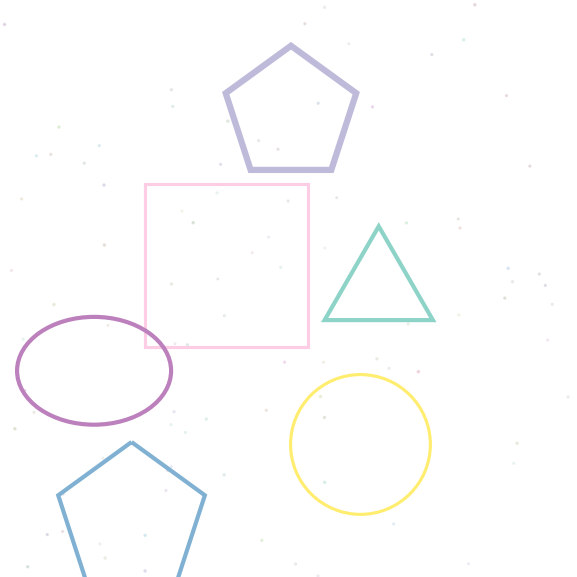[{"shape": "triangle", "thickness": 2, "radius": 0.54, "center": [0.656, 0.499]}, {"shape": "pentagon", "thickness": 3, "radius": 0.59, "center": [0.504, 0.801]}, {"shape": "pentagon", "thickness": 2, "radius": 0.67, "center": [0.228, 0.1]}, {"shape": "square", "thickness": 1.5, "radius": 0.71, "center": [0.392, 0.54]}, {"shape": "oval", "thickness": 2, "radius": 0.67, "center": [0.163, 0.357]}, {"shape": "circle", "thickness": 1.5, "radius": 0.61, "center": [0.624, 0.229]}]